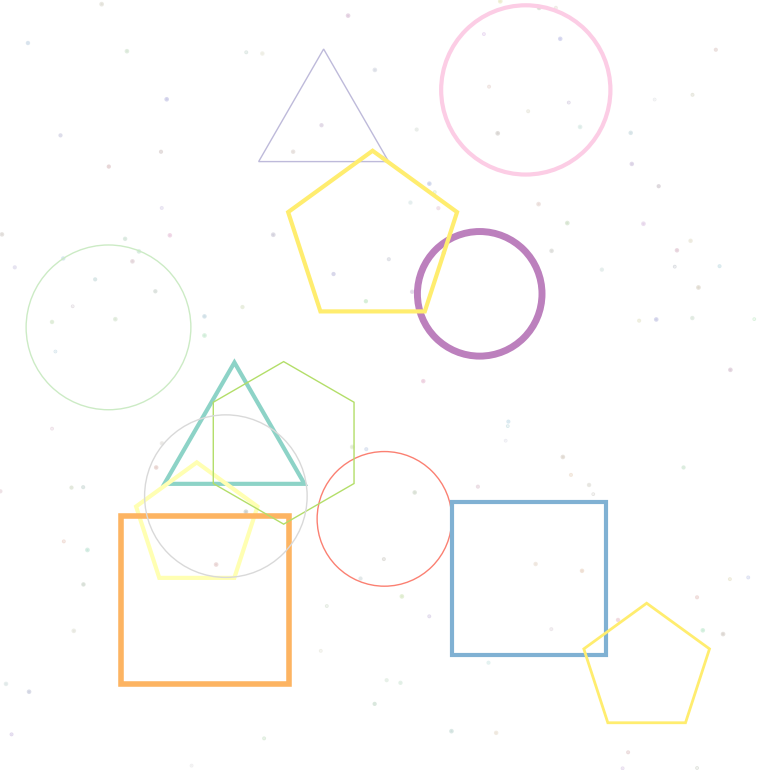[{"shape": "triangle", "thickness": 1.5, "radius": 0.53, "center": [0.304, 0.424]}, {"shape": "pentagon", "thickness": 1.5, "radius": 0.41, "center": [0.256, 0.317]}, {"shape": "triangle", "thickness": 0.5, "radius": 0.49, "center": [0.42, 0.839]}, {"shape": "circle", "thickness": 0.5, "radius": 0.44, "center": [0.499, 0.326]}, {"shape": "square", "thickness": 1.5, "radius": 0.5, "center": [0.687, 0.249]}, {"shape": "square", "thickness": 2, "radius": 0.54, "center": [0.266, 0.221]}, {"shape": "hexagon", "thickness": 0.5, "radius": 0.53, "center": [0.368, 0.425]}, {"shape": "circle", "thickness": 1.5, "radius": 0.55, "center": [0.683, 0.883]}, {"shape": "circle", "thickness": 0.5, "radius": 0.53, "center": [0.293, 0.356]}, {"shape": "circle", "thickness": 2.5, "radius": 0.4, "center": [0.623, 0.618]}, {"shape": "circle", "thickness": 0.5, "radius": 0.53, "center": [0.141, 0.575]}, {"shape": "pentagon", "thickness": 1, "radius": 0.43, "center": [0.84, 0.131]}, {"shape": "pentagon", "thickness": 1.5, "radius": 0.58, "center": [0.484, 0.689]}]